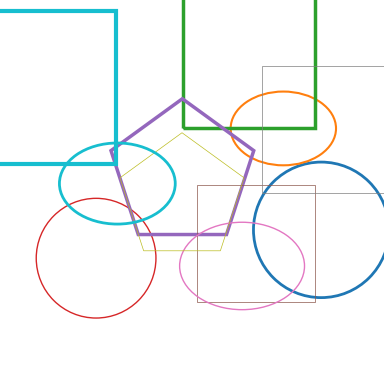[{"shape": "circle", "thickness": 2, "radius": 0.88, "center": [0.834, 0.403]}, {"shape": "oval", "thickness": 1.5, "radius": 0.68, "center": [0.736, 0.666]}, {"shape": "square", "thickness": 2.5, "radius": 0.86, "center": [0.646, 0.838]}, {"shape": "circle", "thickness": 1, "radius": 0.78, "center": [0.25, 0.329]}, {"shape": "pentagon", "thickness": 2.5, "radius": 0.97, "center": [0.474, 0.549]}, {"shape": "square", "thickness": 0.5, "radius": 0.76, "center": [0.666, 0.367]}, {"shape": "oval", "thickness": 1, "radius": 0.81, "center": [0.629, 0.309]}, {"shape": "square", "thickness": 0.5, "radius": 0.83, "center": [0.845, 0.664]}, {"shape": "pentagon", "thickness": 0.5, "radius": 0.85, "center": [0.473, 0.486]}, {"shape": "square", "thickness": 3, "radius": 1.0, "center": [0.103, 0.773]}, {"shape": "oval", "thickness": 2, "radius": 0.75, "center": [0.305, 0.523]}]